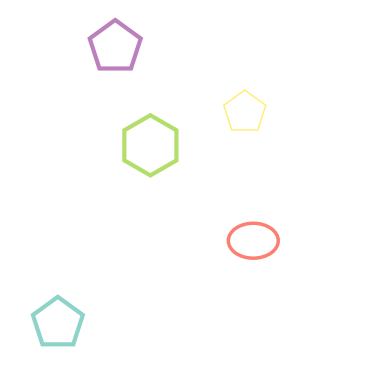[{"shape": "pentagon", "thickness": 3, "radius": 0.34, "center": [0.15, 0.161]}, {"shape": "oval", "thickness": 2.5, "radius": 0.32, "center": [0.658, 0.375]}, {"shape": "hexagon", "thickness": 3, "radius": 0.39, "center": [0.391, 0.623]}, {"shape": "pentagon", "thickness": 3, "radius": 0.35, "center": [0.299, 0.878]}, {"shape": "pentagon", "thickness": 1, "radius": 0.29, "center": [0.636, 0.709]}]